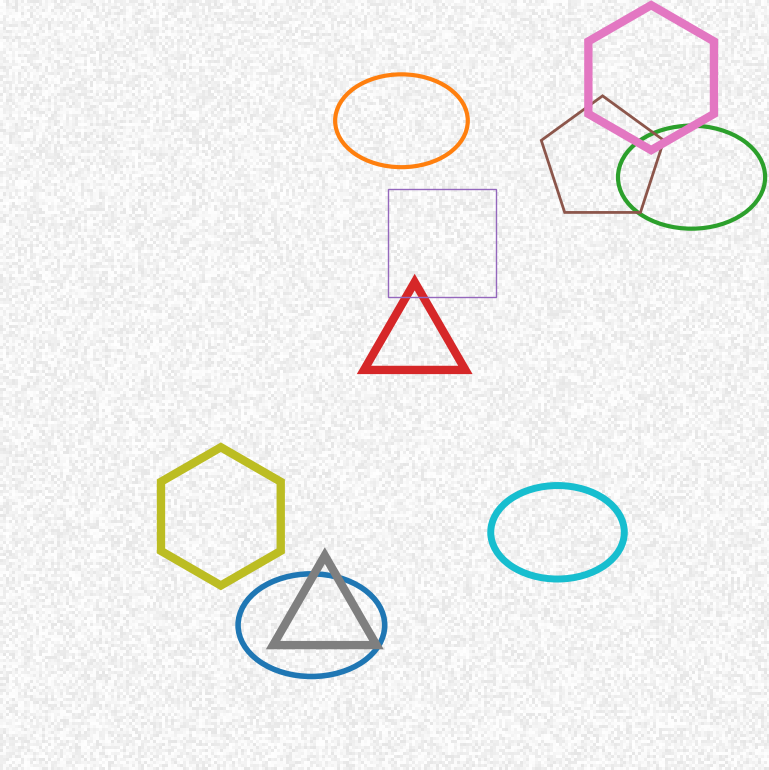[{"shape": "oval", "thickness": 2, "radius": 0.48, "center": [0.404, 0.188]}, {"shape": "oval", "thickness": 1.5, "radius": 0.43, "center": [0.521, 0.843]}, {"shape": "oval", "thickness": 1.5, "radius": 0.48, "center": [0.898, 0.77]}, {"shape": "triangle", "thickness": 3, "radius": 0.38, "center": [0.539, 0.558]}, {"shape": "square", "thickness": 0.5, "radius": 0.35, "center": [0.574, 0.684]}, {"shape": "pentagon", "thickness": 1, "radius": 0.42, "center": [0.783, 0.792]}, {"shape": "hexagon", "thickness": 3, "radius": 0.47, "center": [0.846, 0.899]}, {"shape": "triangle", "thickness": 3, "radius": 0.39, "center": [0.422, 0.201]}, {"shape": "hexagon", "thickness": 3, "radius": 0.45, "center": [0.287, 0.329]}, {"shape": "oval", "thickness": 2.5, "radius": 0.43, "center": [0.724, 0.309]}]